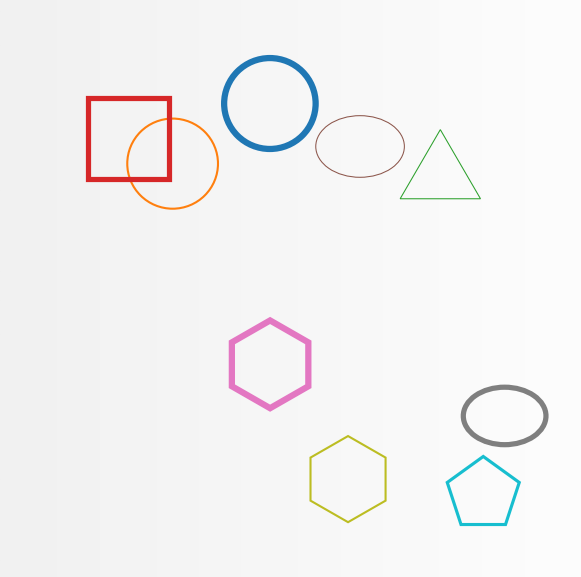[{"shape": "circle", "thickness": 3, "radius": 0.39, "center": [0.464, 0.82]}, {"shape": "circle", "thickness": 1, "radius": 0.39, "center": [0.297, 0.716]}, {"shape": "triangle", "thickness": 0.5, "radius": 0.4, "center": [0.758, 0.695]}, {"shape": "square", "thickness": 2.5, "radius": 0.35, "center": [0.22, 0.759]}, {"shape": "oval", "thickness": 0.5, "radius": 0.38, "center": [0.619, 0.745]}, {"shape": "hexagon", "thickness": 3, "radius": 0.38, "center": [0.465, 0.368]}, {"shape": "oval", "thickness": 2.5, "radius": 0.36, "center": [0.868, 0.279]}, {"shape": "hexagon", "thickness": 1, "radius": 0.37, "center": [0.599, 0.169]}, {"shape": "pentagon", "thickness": 1.5, "radius": 0.33, "center": [0.831, 0.144]}]